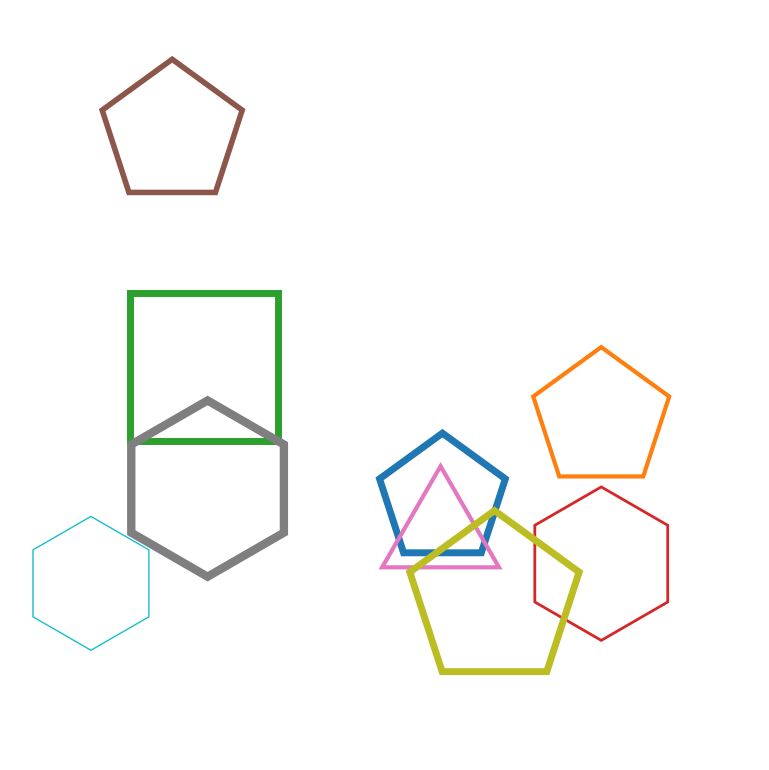[{"shape": "pentagon", "thickness": 2.5, "radius": 0.43, "center": [0.575, 0.352]}, {"shape": "pentagon", "thickness": 1.5, "radius": 0.46, "center": [0.781, 0.456]}, {"shape": "square", "thickness": 2.5, "radius": 0.48, "center": [0.264, 0.524]}, {"shape": "hexagon", "thickness": 1, "radius": 0.5, "center": [0.781, 0.268]}, {"shape": "pentagon", "thickness": 2, "radius": 0.48, "center": [0.224, 0.827]}, {"shape": "triangle", "thickness": 1.5, "radius": 0.44, "center": [0.572, 0.307]}, {"shape": "hexagon", "thickness": 3, "radius": 0.57, "center": [0.27, 0.365]}, {"shape": "pentagon", "thickness": 2.5, "radius": 0.58, "center": [0.642, 0.221]}, {"shape": "hexagon", "thickness": 0.5, "radius": 0.43, "center": [0.118, 0.242]}]